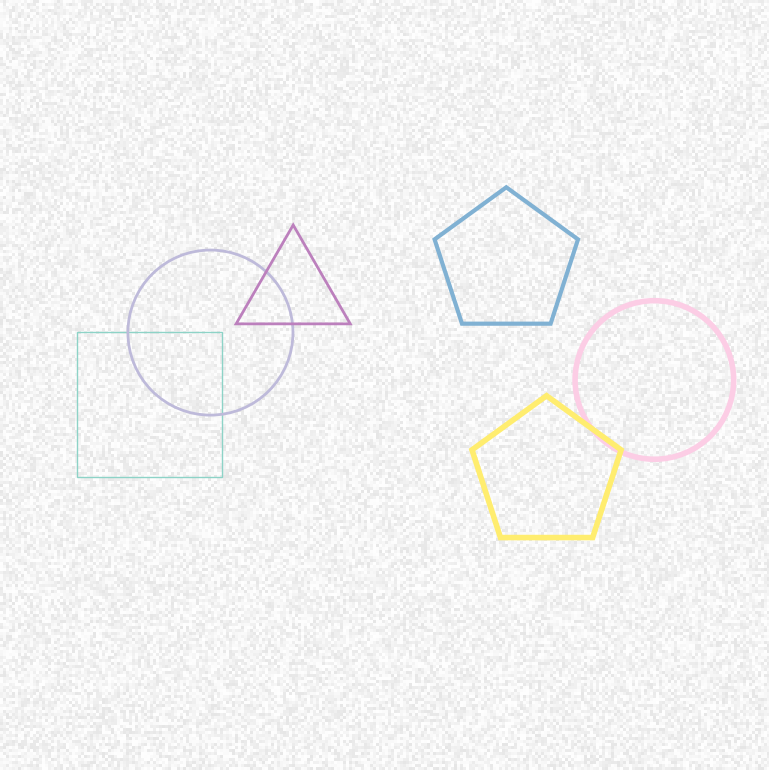[{"shape": "square", "thickness": 0.5, "radius": 0.47, "center": [0.194, 0.474]}, {"shape": "circle", "thickness": 1, "radius": 0.54, "center": [0.273, 0.568]}, {"shape": "pentagon", "thickness": 1.5, "radius": 0.49, "center": [0.658, 0.659]}, {"shape": "circle", "thickness": 2, "radius": 0.51, "center": [0.85, 0.507]}, {"shape": "triangle", "thickness": 1, "radius": 0.43, "center": [0.381, 0.622]}, {"shape": "pentagon", "thickness": 2, "radius": 0.51, "center": [0.71, 0.384]}]